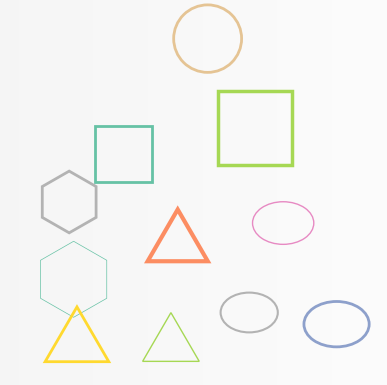[{"shape": "hexagon", "thickness": 0.5, "radius": 0.49, "center": [0.19, 0.275]}, {"shape": "square", "thickness": 2, "radius": 0.37, "center": [0.319, 0.599]}, {"shape": "triangle", "thickness": 3, "radius": 0.45, "center": [0.459, 0.366]}, {"shape": "oval", "thickness": 2, "radius": 0.42, "center": [0.869, 0.158]}, {"shape": "oval", "thickness": 1, "radius": 0.4, "center": [0.731, 0.421]}, {"shape": "square", "thickness": 2.5, "radius": 0.48, "center": [0.657, 0.667]}, {"shape": "triangle", "thickness": 1, "radius": 0.42, "center": [0.441, 0.104]}, {"shape": "triangle", "thickness": 2, "radius": 0.47, "center": [0.199, 0.108]}, {"shape": "circle", "thickness": 2, "radius": 0.44, "center": [0.536, 0.9]}, {"shape": "oval", "thickness": 1.5, "radius": 0.37, "center": [0.643, 0.188]}, {"shape": "hexagon", "thickness": 2, "radius": 0.4, "center": [0.179, 0.475]}]